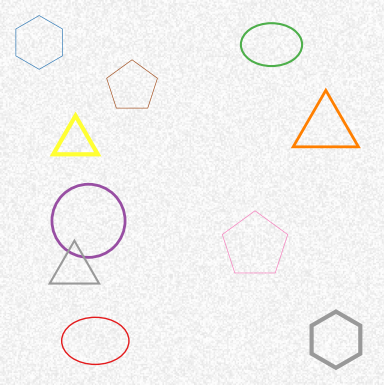[{"shape": "oval", "thickness": 1, "radius": 0.44, "center": [0.248, 0.115]}, {"shape": "hexagon", "thickness": 0.5, "radius": 0.35, "center": [0.102, 0.89]}, {"shape": "oval", "thickness": 1.5, "radius": 0.4, "center": [0.705, 0.884]}, {"shape": "circle", "thickness": 2, "radius": 0.47, "center": [0.23, 0.426]}, {"shape": "triangle", "thickness": 2, "radius": 0.49, "center": [0.846, 0.668]}, {"shape": "triangle", "thickness": 3, "radius": 0.33, "center": [0.196, 0.633]}, {"shape": "pentagon", "thickness": 0.5, "radius": 0.35, "center": [0.343, 0.775]}, {"shape": "pentagon", "thickness": 0.5, "radius": 0.45, "center": [0.662, 0.363]}, {"shape": "triangle", "thickness": 1.5, "radius": 0.37, "center": [0.193, 0.301]}, {"shape": "hexagon", "thickness": 3, "radius": 0.37, "center": [0.873, 0.118]}]